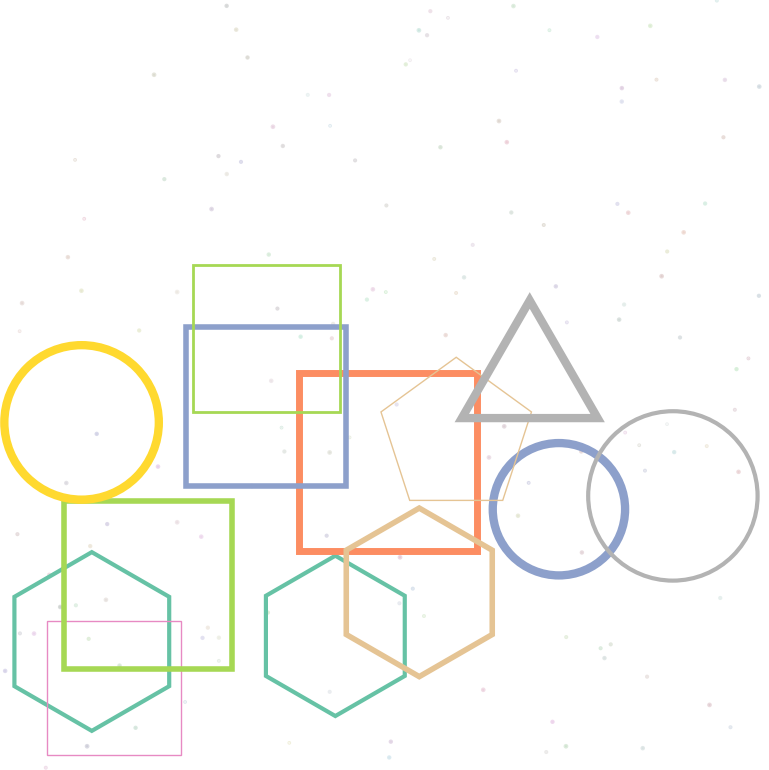[{"shape": "hexagon", "thickness": 1.5, "radius": 0.52, "center": [0.436, 0.174]}, {"shape": "hexagon", "thickness": 1.5, "radius": 0.58, "center": [0.119, 0.167]}, {"shape": "square", "thickness": 2.5, "radius": 0.58, "center": [0.504, 0.4]}, {"shape": "square", "thickness": 2, "radius": 0.52, "center": [0.346, 0.472]}, {"shape": "circle", "thickness": 3, "radius": 0.43, "center": [0.726, 0.339]}, {"shape": "square", "thickness": 0.5, "radius": 0.44, "center": [0.148, 0.107]}, {"shape": "square", "thickness": 1, "radius": 0.48, "center": [0.346, 0.56]}, {"shape": "square", "thickness": 2, "radius": 0.54, "center": [0.192, 0.24]}, {"shape": "circle", "thickness": 3, "radius": 0.5, "center": [0.106, 0.451]}, {"shape": "pentagon", "thickness": 0.5, "radius": 0.51, "center": [0.592, 0.433]}, {"shape": "hexagon", "thickness": 2, "radius": 0.55, "center": [0.544, 0.231]}, {"shape": "triangle", "thickness": 3, "radius": 0.51, "center": [0.688, 0.508]}, {"shape": "circle", "thickness": 1.5, "radius": 0.55, "center": [0.874, 0.356]}]